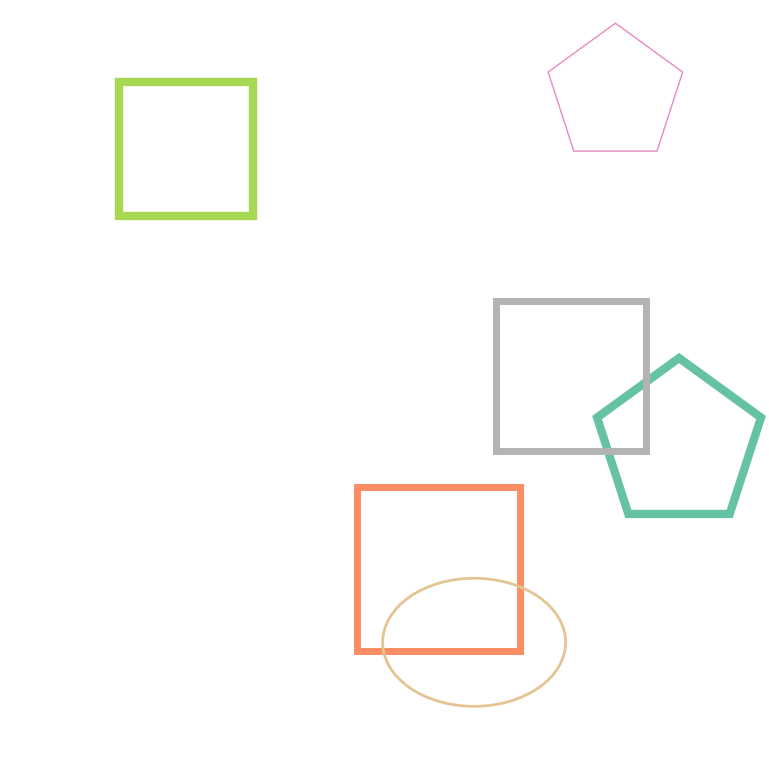[{"shape": "pentagon", "thickness": 3, "radius": 0.56, "center": [0.882, 0.423]}, {"shape": "square", "thickness": 2.5, "radius": 0.53, "center": [0.57, 0.261]}, {"shape": "pentagon", "thickness": 0.5, "radius": 0.46, "center": [0.799, 0.878]}, {"shape": "square", "thickness": 3, "radius": 0.44, "center": [0.242, 0.807]}, {"shape": "oval", "thickness": 1, "radius": 0.59, "center": [0.616, 0.166]}, {"shape": "square", "thickness": 2.5, "radius": 0.49, "center": [0.742, 0.512]}]